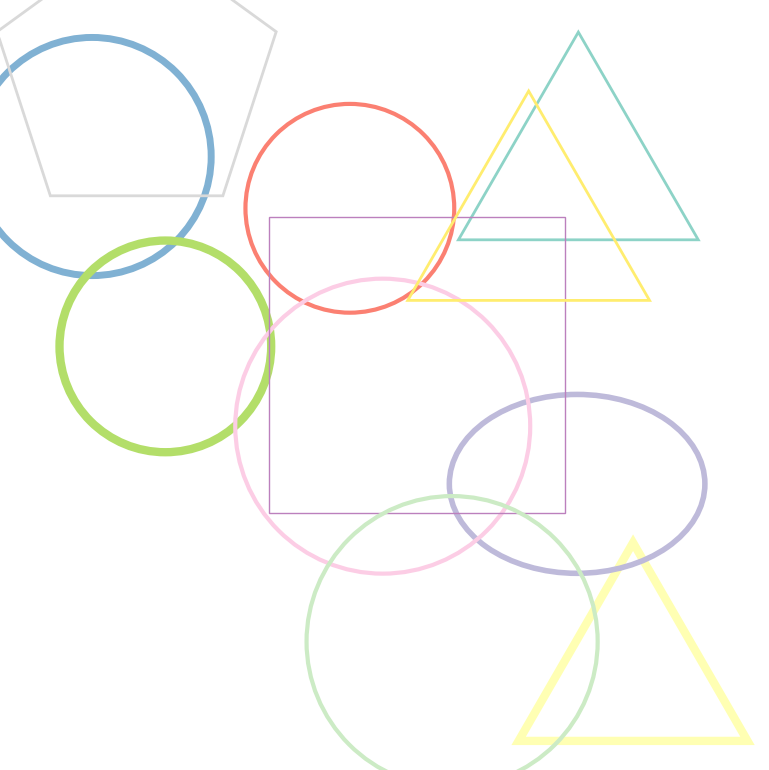[{"shape": "triangle", "thickness": 1, "radius": 0.9, "center": [0.751, 0.778]}, {"shape": "triangle", "thickness": 3, "radius": 0.86, "center": [0.822, 0.124]}, {"shape": "oval", "thickness": 2, "radius": 0.83, "center": [0.749, 0.372]}, {"shape": "circle", "thickness": 1.5, "radius": 0.68, "center": [0.454, 0.729]}, {"shape": "circle", "thickness": 2.5, "radius": 0.77, "center": [0.12, 0.797]}, {"shape": "circle", "thickness": 3, "radius": 0.69, "center": [0.215, 0.55]}, {"shape": "circle", "thickness": 1.5, "radius": 0.96, "center": [0.497, 0.447]}, {"shape": "pentagon", "thickness": 1, "radius": 0.95, "center": [0.177, 0.9]}, {"shape": "square", "thickness": 0.5, "radius": 0.96, "center": [0.542, 0.526]}, {"shape": "circle", "thickness": 1.5, "radius": 0.95, "center": [0.587, 0.167]}, {"shape": "triangle", "thickness": 1, "radius": 0.91, "center": [0.687, 0.701]}]